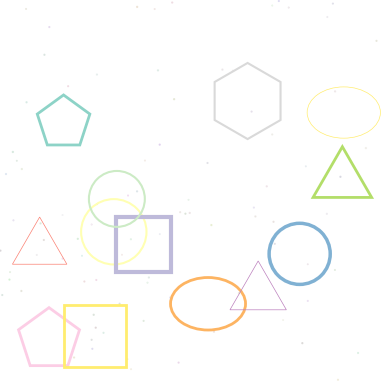[{"shape": "pentagon", "thickness": 2, "radius": 0.36, "center": [0.165, 0.682]}, {"shape": "circle", "thickness": 1.5, "radius": 0.42, "center": [0.296, 0.398]}, {"shape": "square", "thickness": 3, "radius": 0.36, "center": [0.372, 0.364]}, {"shape": "triangle", "thickness": 0.5, "radius": 0.41, "center": [0.103, 0.355]}, {"shape": "circle", "thickness": 2.5, "radius": 0.4, "center": [0.778, 0.341]}, {"shape": "oval", "thickness": 2, "radius": 0.49, "center": [0.54, 0.211]}, {"shape": "triangle", "thickness": 2, "radius": 0.44, "center": [0.889, 0.531]}, {"shape": "pentagon", "thickness": 2, "radius": 0.42, "center": [0.127, 0.118]}, {"shape": "hexagon", "thickness": 1.5, "radius": 0.49, "center": [0.643, 0.738]}, {"shape": "triangle", "thickness": 0.5, "radius": 0.42, "center": [0.671, 0.238]}, {"shape": "circle", "thickness": 1.5, "radius": 0.36, "center": [0.304, 0.483]}, {"shape": "square", "thickness": 2, "radius": 0.41, "center": [0.248, 0.127]}, {"shape": "oval", "thickness": 0.5, "radius": 0.48, "center": [0.893, 0.708]}]